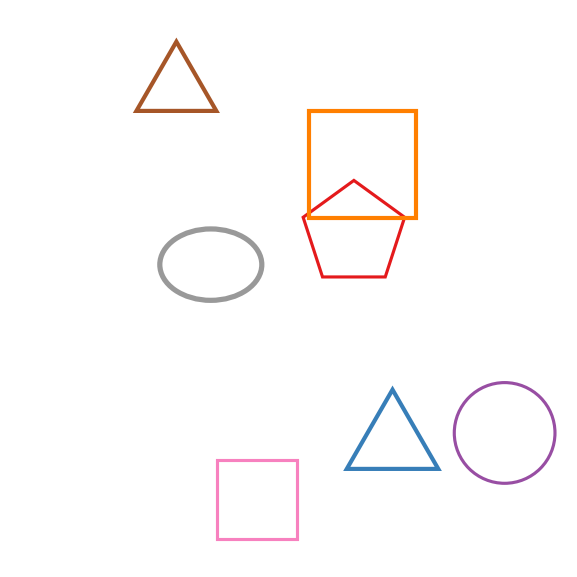[{"shape": "pentagon", "thickness": 1.5, "radius": 0.46, "center": [0.613, 0.594]}, {"shape": "triangle", "thickness": 2, "radius": 0.46, "center": [0.68, 0.233]}, {"shape": "circle", "thickness": 1.5, "radius": 0.44, "center": [0.874, 0.249]}, {"shape": "square", "thickness": 2, "radius": 0.46, "center": [0.627, 0.714]}, {"shape": "triangle", "thickness": 2, "radius": 0.4, "center": [0.305, 0.847]}, {"shape": "square", "thickness": 1.5, "radius": 0.34, "center": [0.445, 0.134]}, {"shape": "oval", "thickness": 2.5, "radius": 0.44, "center": [0.365, 0.541]}]